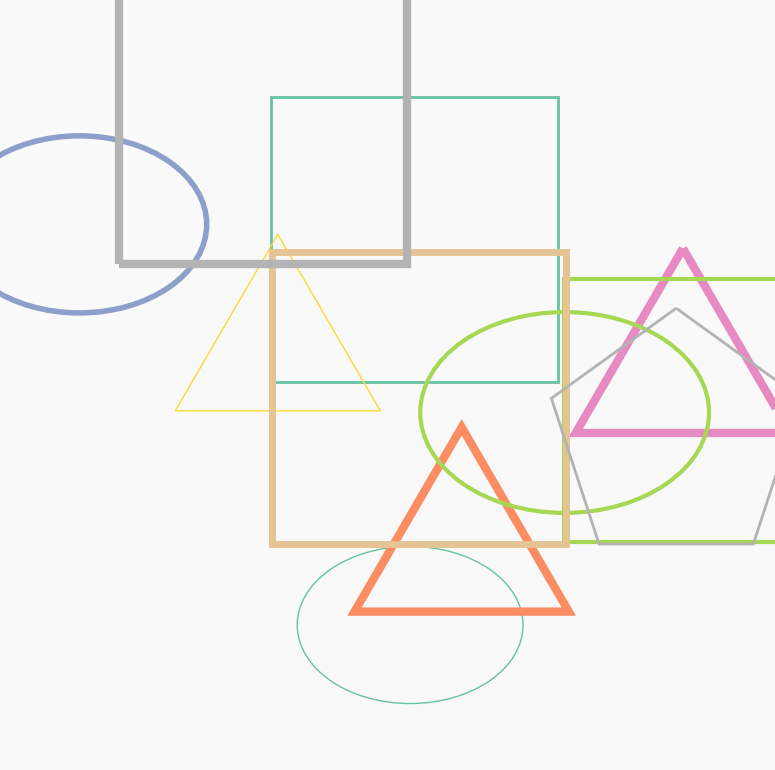[{"shape": "oval", "thickness": 0.5, "radius": 0.73, "center": [0.529, 0.188]}, {"shape": "square", "thickness": 1, "radius": 0.93, "center": [0.535, 0.689]}, {"shape": "triangle", "thickness": 3, "radius": 0.8, "center": [0.596, 0.286]}, {"shape": "oval", "thickness": 2, "radius": 0.82, "center": [0.102, 0.709]}, {"shape": "triangle", "thickness": 3, "radius": 0.8, "center": [0.881, 0.518]}, {"shape": "oval", "thickness": 1.5, "radius": 0.93, "center": [0.729, 0.464]}, {"shape": "square", "thickness": 1.5, "radius": 0.85, "center": [0.898, 0.467]}, {"shape": "triangle", "thickness": 0.5, "radius": 0.76, "center": [0.358, 0.543]}, {"shape": "square", "thickness": 2.5, "radius": 0.95, "center": [0.54, 0.484]}, {"shape": "pentagon", "thickness": 1, "radius": 0.85, "center": [0.872, 0.43]}, {"shape": "square", "thickness": 3, "radius": 0.93, "center": [0.339, 0.843]}]